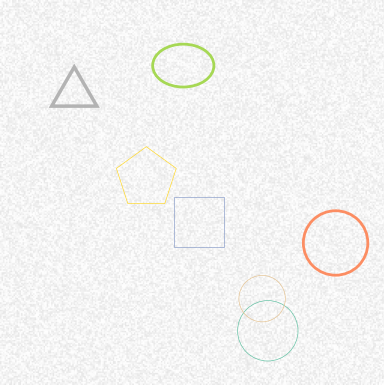[{"shape": "circle", "thickness": 0.5, "radius": 0.39, "center": [0.696, 0.141]}, {"shape": "circle", "thickness": 2, "radius": 0.42, "center": [0.872, 0.369]}, {"shape": "square", "thickness": 0.5, "radius": 0.32, "center": [0.517, 0.423]}, {"shape": "oval", "thickness": 2, "radius": 0.4, "center": [0.476, 0.83]}, {"shape": "pentagon", "thickness": 0.5, "radius": 0.41, "center": [0.38, 0.537]}, {"shape": "circle", "thickness": 0.5, "radius": 0.3, "center": [0.681, 0.224]}, {"shape": "triangle", "thickness": 2.5, "radius": 0.34, "center": [0.193, 0.758]}]